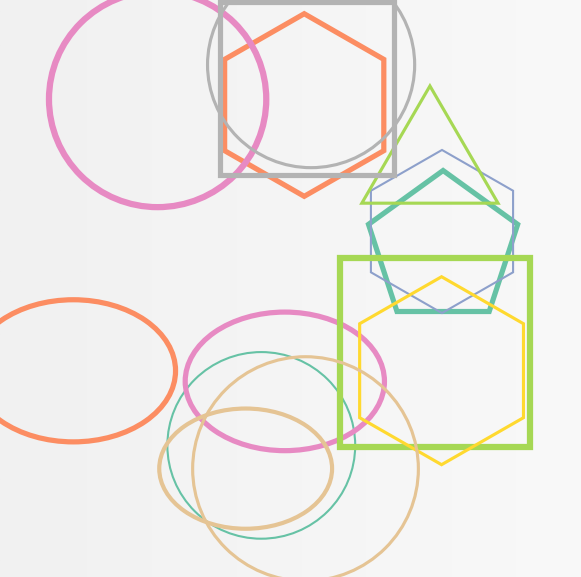[{"shape": "pentagon", "thickness": 2.5, "radius": 0.67, "center": [0.762, 0.569]}, {"shape": "circle", "thickness": 1, "radius": 0.81, "center": [0.45, 0.228]}, {"shape": "oval", "thickness": 2.5, "radius": 0.88, "center": [0.126, 0.357]}, {"shape": "hexagon", "thickness": 2.5, "radius": 0.79, "center": [0.523, 0.817]}, {"shape": "hexagon", "thickness": 1, "radius": 0.71, "center": [0.76, 0.598]}, {"shape": "oval", "thickness": 2.5, "radius": 0.86, "center": [0.49, 0.339]}, {"shape": "circle", "thickness": 3, "radius": 0.93, "center": [0.271, 0.827]}, {"shape": "triangle", "thickness": 1.5, "radius": 0.68, "center": [0.74, 0.715]}, {"shape": "square", "thickness": 3, "radius": 0.82, "center": [0.749, 0.389]}, {"shape": "hexagon", "thickness": 1.5, "radius": 0.81, "center": [0.76, 0.357]}, {"shape": "circle", "thickness": 1.5, "radius": 0.97, "center": [0.526, 0.187]}, {"shape": "oval", "thickness": 2, "radius": 0.74, "center": [0.423, 0.188]}, {"shape": "square", "thickness": 2.5, "radius": 0.75, "center": [0.528, 0.846]}, {"shape": "circle", "thickness": 1.5, "radius": 0.89, "center": [0.535, 0.887]}]